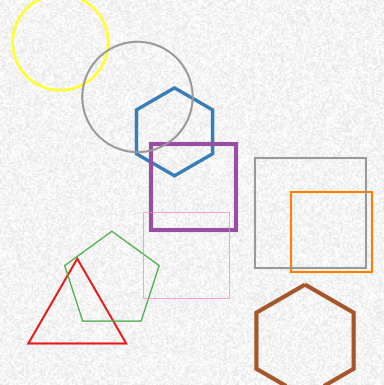[{"shape": "triangle", "thickness": 1.5, "radius": 0.73, "center": [0.201, 0.181]}, {"shape": "hexagon", "thickness": 2.5, "radius": 0.57, "center": [0.453, 0.658]}, {"shape": "pentagon", "thickness": 1, "radius": 0.65, "center": [0.291, 0.27]}, {"shape": "square", "thickness": 3, "radius": 0.55, "center": [0.502, 0.514]}, {"shape": "square", "thickness": 1.5, "radius": 0.53, "center": [0.862, 0.397]}, {"shape": "circle", "thickness": 2, "radius": 0.62, "center": [0.157, 0.89]}, {"shape": "hexagon", "thickness": 3, "radius": 0.73, "center": [0.792, 0.115]}, {"shape": "square", "thickness": 0.5, "radius": 0.56, "center": [0.483, 0.338]}, {"shape": "square", "thickness": 1.5, "radius": 0.72, "center": [0.806, 0.447]}, {"shape": "circle", "thickness": 1.5, "radius": 0.72, "center": [0.357, 0.748]}]